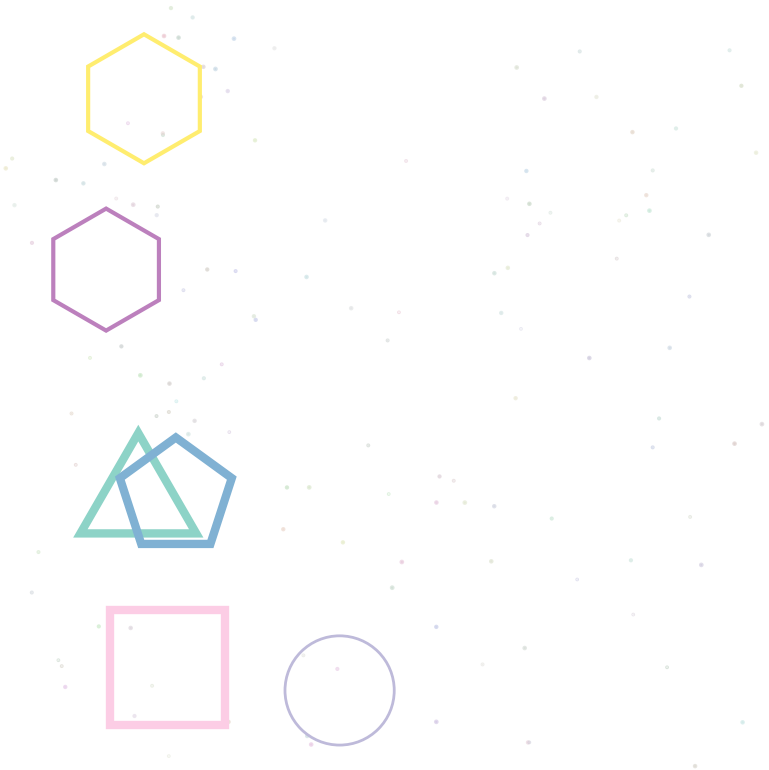[{"shape": "triangle", "thickness": 3, "radius": 0.43, "center": [0.18, 0.351]}, {"shape": "circle", "thickness": 1, "radius": 0.35, "center": [0.441, 0.103]}, {"shape": "pentagon", "thickness": 3, "radius": 0.38, "center": [0.228, 0.355]}, {"shape": "square", "thickness": 3, "radius": 0.37, "center": [0.218, 0.133]}, {"shape": "hexagon", "thickness": 1.5, "radius": 0.4, "center": [0.138, 0.65]}, {"shape": "hexagon", "thickness": 1.5, "radius": 0.42, "center": [0.187, 0.872]}]